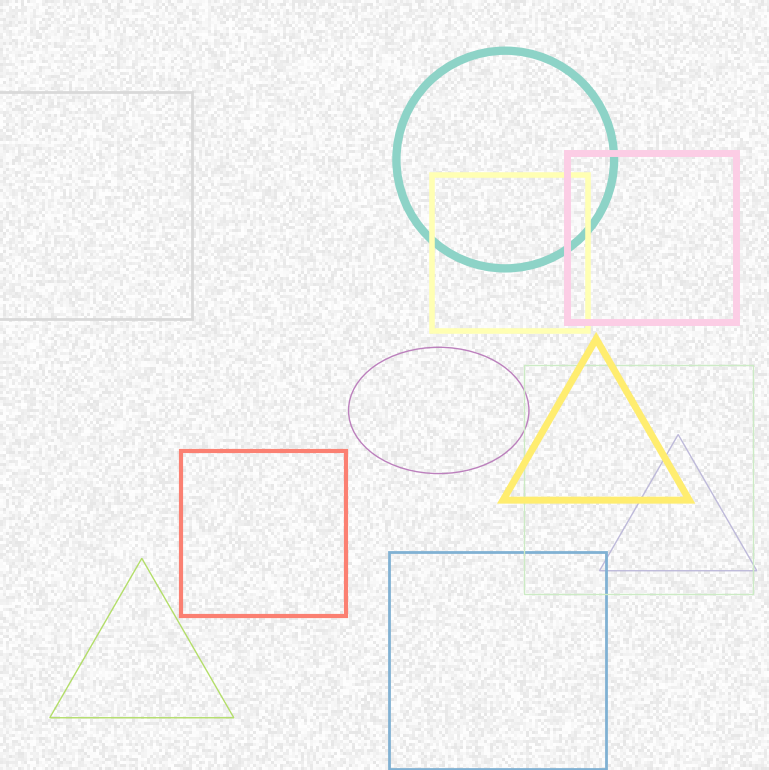[{"shape": "circle", "thickness": 3, "radius": 0.71, "center": [0.656, 0.793]}, {"shape": "square", "thickness": 2, "radius": 0.51, "center": [0.663, 0.671]}, {"shape": "triangle", "thickness": 0.5, "radius": 0.59, "center": [0.881, 0.318]}, {"shape": "square", "thickness": 1.5, "radius": 0.54, "center": [0.342, 0.307]}, {"shape": "square", "thickness": 1, "radius": 0.7, "center": [0.646, 0.142]}, {"shape": "triangle", "thickness": 0.5, "radius": 0.69, "center": [0.184, 0.137]}, {"shape": "square", "thickness": 2.5, "radius": 0.55, "center": [0.846, 0.692]}, {"shape": "square", "thickness": 1, "radius": 0.74, "center": [0.101, 0.733]}, {"shape": "oval", "thickness": 0.5, "radius": 0.59, "center": [0.57, 0.467]}, {"shape": "square", "thickness": 0.5, "radius": 0.74, "center": [0.83, 0.377]}, {"shape": "triangle", "thickness": 2.5, "radius": 0.7, "center": [0.774, 0.42]}]